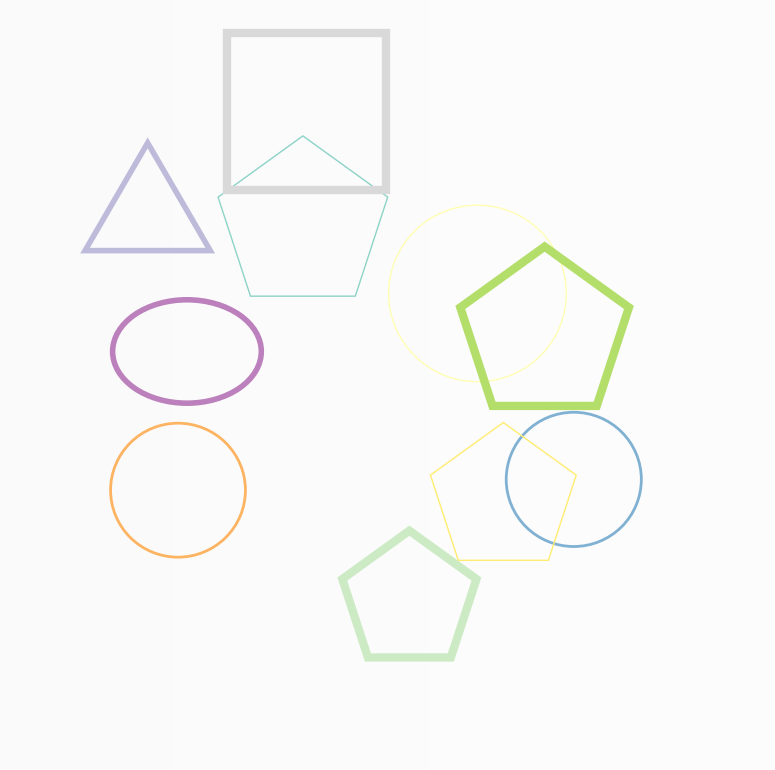[{"shape": "pentagon", "thickness": 0.5, "radius": 0.58, "center": [0.391, 0.708]}, {"shape": "circle", "thickness": 0.5, "radius": 0.57, "center": [0.616, 0.619]}, {"shape": "triangle", "thickness": 2, "radius": 0.47, "center": [0.191, 0.721]}, {"shape": "circle", "thickness": 1, "radius": 0.44, "center": [0.74, 0.377]}, {"shape": "circle", "thickness": 1, "radius": 0.44, "center": [0.23, 0.363]}, {"shape": "pentagon", "thickness": 3, "radius": 0.57, "center": [0.703, 0.565]}, {"shape": "square", "thickness": 3, "radius": 0.51, "center": [0.396, 0.856]}, {"shape": "oval", "thickness": 2, "radius": 0.48, "center": [0.241, 0.544]}, {"shape": "pentagon", "thickness": 3, "radius": 0.46, "center": [0.528, 0.22]}, {"shape": "pentagon", "thickness": 0.5, "radius": 0.49, "center": [0.649, 0.352]}]